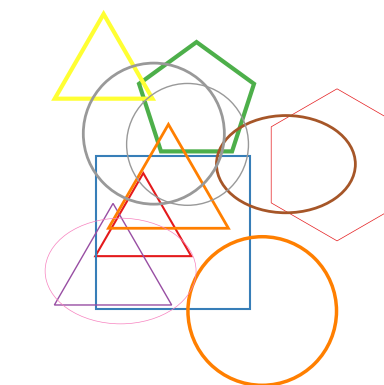[{"shape": "hexagon", "thickness": 0.5, "radius": 0.99, "center": [0.875, 0.572]}, {"shape": "triangle", "thickness": 1.5, "radius": 0.72, "center": [0.372, 0.407]}, {"shape": "square", "thickness": 1.5, "radius": 1.0, "center": [0.45, 0.396]}, {"shape": "pentagon", "thickness": 3, "radius": 0.78, "center": [0.51, 0.734]}, {"shape": "triangle", "thickness": 1, "radius": 0.88, "center": [0.294, 0.296]}, {"shape": "triangle", "thickness": 2, "radius": 0.9, "center": [0.437, 0.497]}, {"shape": "circle", "thickness": 2.5, "radius": 0.96, "center": [0.681, 0.192]}, {"shape": "triangle", "thickness": 3, "radius": 0.73, "center": [0.269, 0.817]}, {"shape": "oval", "thickness": 2, "radius": 0.9, "center": [0.743, 0.574]}, {"shape": "oval", "thickness": 0.5, "radius": 0.98, "center": [0.313, 0.296]}, {"shape": "circle", "thickness": 1, "radius": 0.79, "center": [0.487, 0.625]}, {"shape": "circle", "thickness": 2, "radius": 0.92, "center": [0.4, 0.653]}]